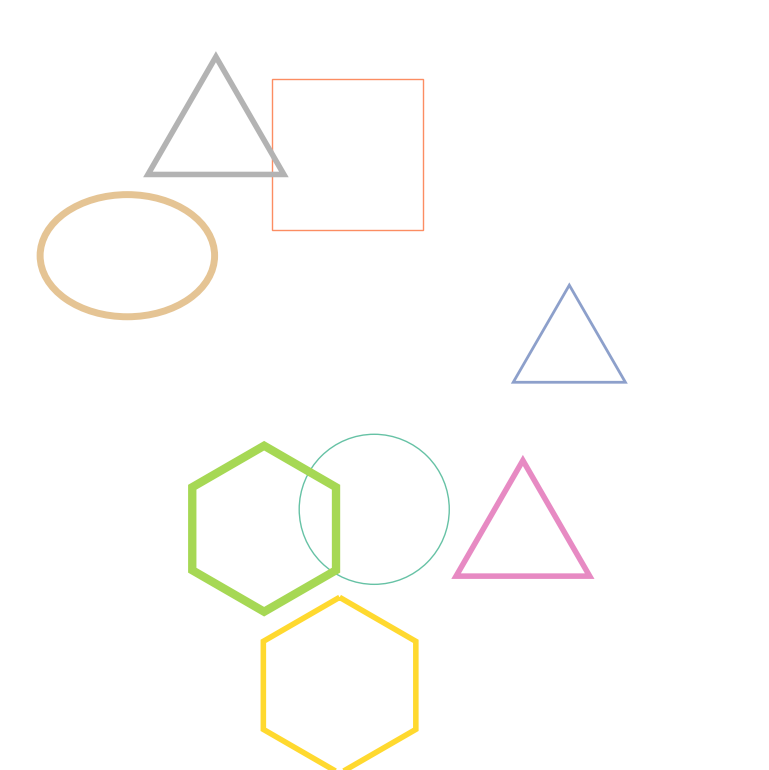[{"shape": "circle", "thickness": 0.5, "radius": 0.49, "center": [0.486, 0.339]}, {"shape": "square", "thickness": 0.5, "radius": 0.49, "center": [0.451, 0.8]}, {"shape": "triangle", "thickness": 1, "radius": 0.42, "center": [0.739, 0.546]}, {"shape": "triangle", "thickness": 2, "radius": 0.5, "center": [0.679, 0.302]}, {"shape": "hexagon", "thickness": 3, "radius": 0.54, "center": [0.343, 0.313]}, {"shape": "hexagon", "thickness": 2, "radius": 0.57, "center": [0.441, 0.11]}, {"shape": "oval", "thickness": 2.5, "radius": 0.57, "center": [0.165, 0.668]}, {"shape": "triangle", "thickness": 2, "radius": 0.51, "center": [0.28, 0.824]}]